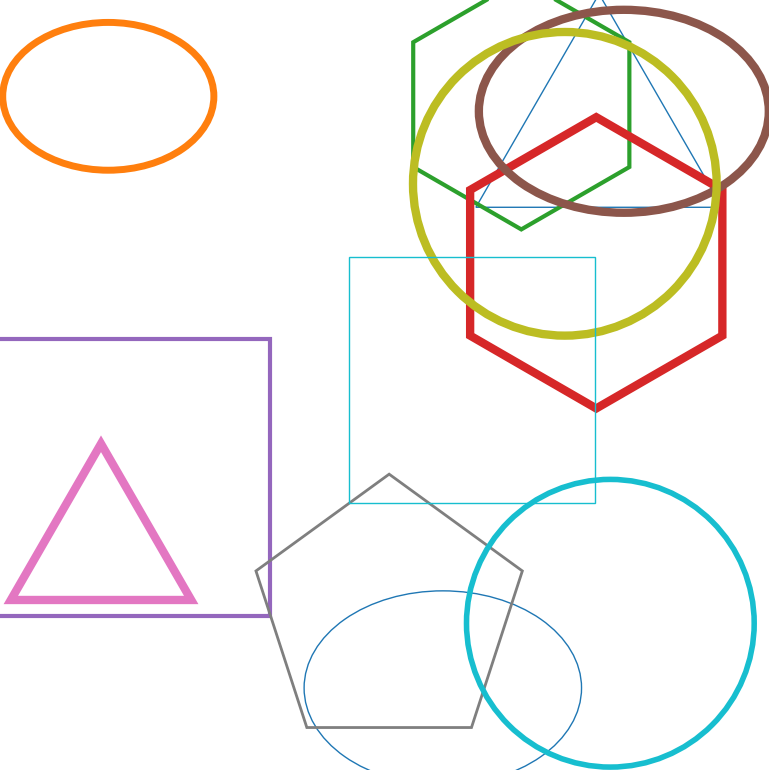[{"shape": "triangle", "thickness": 0.5, "radius": 0.92, "center": [0.778, 0.823]}, {"shape": "oval", "thickness": 0.5, "radius": 0.9, "center": [0.575, 0.107]}, {"shape": "oval", "thickness": 2.5, "radius": 0.69, "center": [0.141, 0.875]}, {"shape": "hexagon", "thickness": 1.5, "radius": 0.81, "center": [0.677, 0.864]}, {"shape": "hexagon", "thickness": 3, "radius": 0.95, "center": [0.774, 0.659]}, {"shape": "square", "thickness": 1.5, "radius": 0.9, "center": [0.171, 0.38]}, {"shape": "oval", "thickness": 3, "radius": 0.94, "center": [0.81, 0.855]}, {"shape": "triangle", "thickness": 3, "radius": 0.68, "center": [0.131, 0.288]}, {"shape": "pentagon", "thickness": 1, "radius": 0.91, "center": [0.505, 0.202]}, {"shape": "circle", "thickness": 3, "radius": 0.99, "center": [0.734, 0.761]}, {"shape": "square", "thickness": 0.5, "radius": 0.8, "center": [0.613, 0.506]}, {"shape": "circle", "thickness": 2, "radius": 0.93, "center": [0.793, 0.191]}]